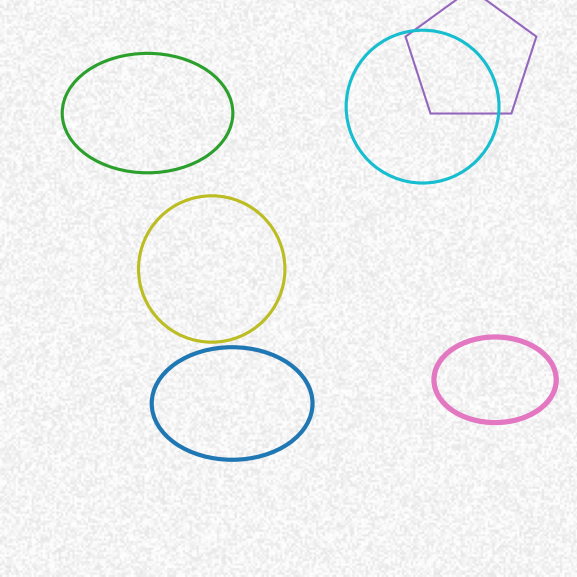[{"shape": "oval", "thickness": 2, "radius": 0.7, "center": [0.402, 0.3]}, {"shape": "oval", "thickness": 1.5, "radius": 0.74, "center": [0.255, 0.803]}, {"shape": "pentagon", "thickness": 1, "radius": 0.6, "center": [0.816, 0.899]}, {"shape": "oval", "thickness": 2.5, "radius": 0.53, "center": [0.857, 0.341]}, {"shape": "circle", "thickness": 1.5, "radius": 0.63, "center": [0.367, 0.533]}, {"shape": "circle", "thickness": 1.5, "radius": 0.66, "center": [0.732, 0.815]}]